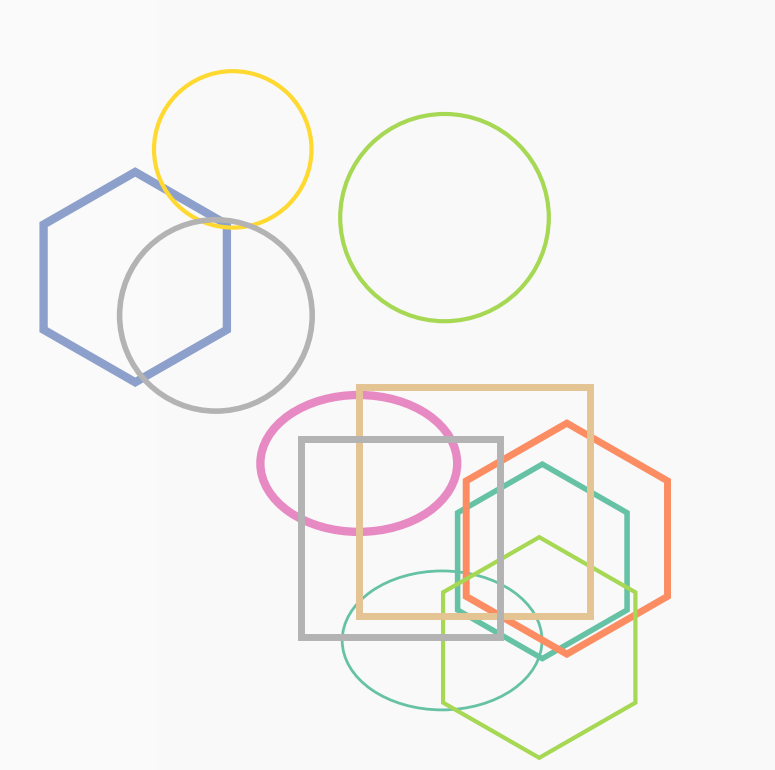[{"shape": "oval", "thickness": 1, "radius": 0.64, "center": [0.57, 0.168]}, {"shape": "hexagon", "thickness": 2, "radius": 0.63, "center": [0.7, 0.271]}, {"shape": "hexagon", "thickness": 2.5, "radius": 0.75, "center": [0.731, 0.3]}, {"shape": "hexagon", "thickness": 3, "radius": 0.68, "center": [0.174, 0.64]}, {"shape": "oval", "thickness": 3, "radius": 0.63, "center": [0.463, 0.398]}, {"shape": "circle", "thickness": 1.5, "radius": 0.67, "center": [0.574, 0.717]}, {"shape": "hexagon", "thickness": 1.5, "radius": 0.72, "center": [0.696, 0.159]}, {"shape": "circle", "thickness": 1.5, "radius": 0.51, "center": [0.3, 0.806]}, {"shape": "square", "thickness": 2.5, "radius": 0.74, "center": [0.613, 0.349]}, {"shape": "circle", "thickness": 2, "radius": 0.62, "center": [0.279, 0.59]}, {"shape": "square", "thickness": 2.5, "radius": 0.64, "center": [0.517, 0.302]}]